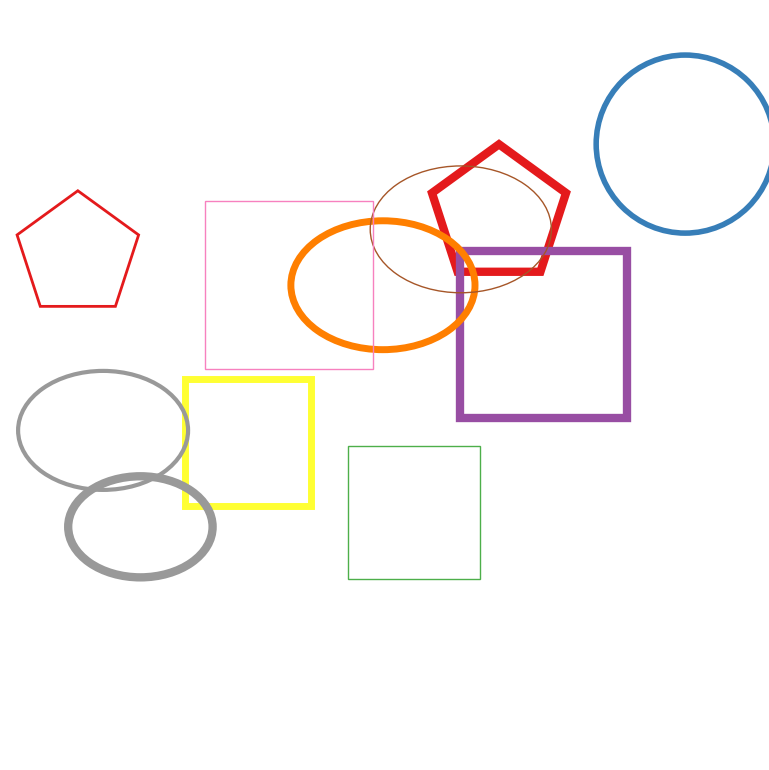[{"shape": "pentagon", "thickness": 3, "radius": 0.46, "center": [0.648, 0.721]}, {"shape": "pentagon", "thickness": 1, "radius": 0.41, "center": [0.101, 0.669]}, {"shape": "circle", "thickness": 2, "radius": 0.58, "center": [0.89, 0.813]}, {"shape": "square", "thickness": 0.5, "radius": 0.43, "center": [0.538, 0.335]}, {"shape": "square", "thickness": 3, "radius": 0.54, "center": [0.706, 0.565]}, {"shape": "oval", "thickness": 2.5, "radius": 0.6, "center": [0.497, 0.63]}, {"shape": "square", "thickness": 2.5, "radius": 0.41, "center": [0.322, 0.425]}, {"shape": "oval", "thickness": 0.5, "radius": 0.59, "center": [0.598, 0.702]}, {"shape": "square", "thickness": 0.5, "radius": 0.54, "center": [0.375, 0.63]}, {"shape": "oval", "thickness": 3, "radius": 0.47, "center": [0.182, 0.316]}, {"shape": "oval", "thickness": 1.5, "radius": 0.55, "center": [0.134, 0.441]}]